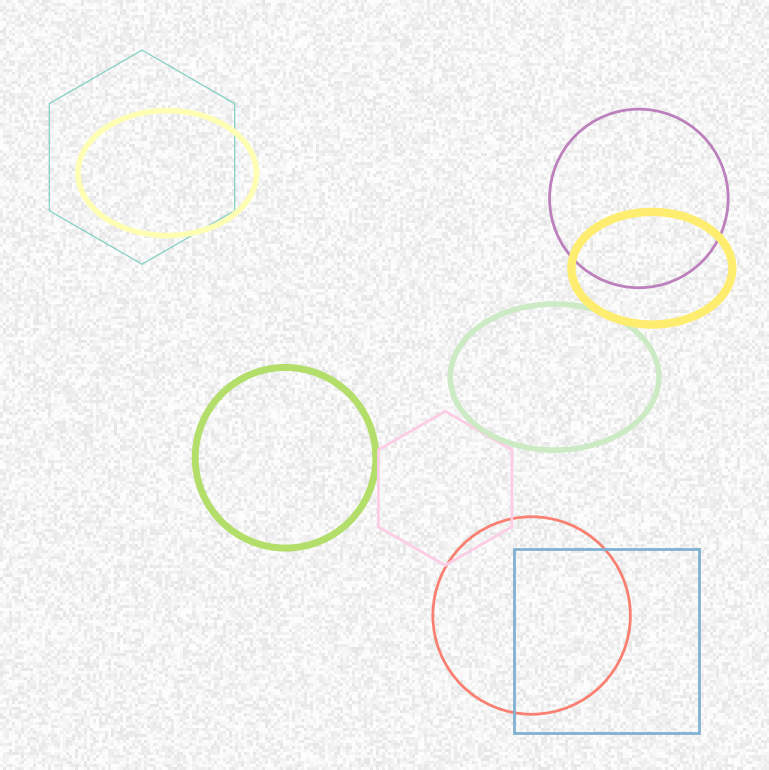[{"shape": "hexagon", "thickness": 0.5, "radius": 0.7, "center": [0.184, 0.796]}, {"shape": "oval", "thickness": 2, "radius": 0.58, "center": [0.217, 0.775]}, {"shape": "circle", "thickness": 1, "radius": 0.64, "center": [0.69, 0.201]}, {"shape": "square", "thickness": 1, "radius": 0.6, "center": [0.788, 0.168]}, {"shape": "circle", "thickness": 2.5, "radius": 0.59, "center": [0.371, 0.405]}, {"shape": "hexagon", "thickness": 1, "radius": 0.5, "center": [0.578, 0.366]}, {"shape": "circle", "thickness": 1, "radius": 0.58, "center": [0.83, 0.742]}, {"shape": "oval", "thickness": 2, "radius": 0.68, "center": [0.72, 0.51]}, {"shape": "oval", "thickness": 3, "radius": 0.52, "center": [0.847, 0.652]}]